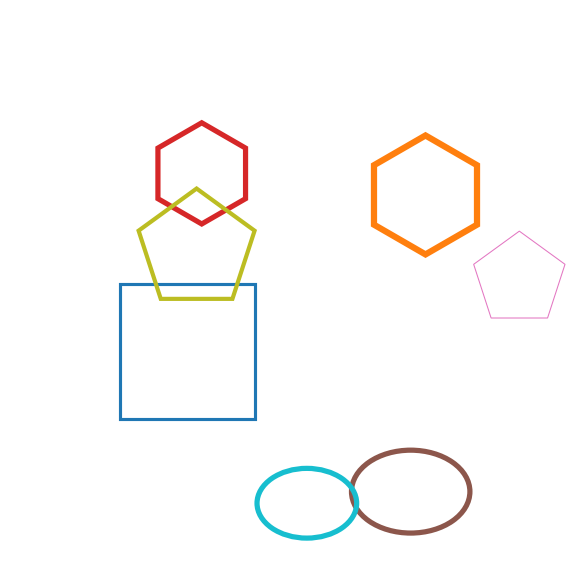[{"shape": "square", "thickness": 1.5, "radius": 0.59, "center": [0.325, 0.391]}, {"shape": "hexagon", "thickness": 3, "radius": 0.51, "center": [0.737, 0.662]}, {"shape": "hexagon", "thickness": 2.5, "radius": 0.44, "center": [0.349, 0.699]}, {"shape": "oval", "thickness": 2.5, "radius": 0.51, "center": [0.711, 0.148]}, {"shape": "pentagon", "thickness": 0.5, "radius": 0.42, "center": [0.899, 0.516]}, {"shape": "pentagon", "thickness": 2, "radius": 0.53, "center": [0.34, 0.567]}, {"shape": "oval", "thickness": 2.5, "radius": 0.43, "center": [0.531, 0.128]}]